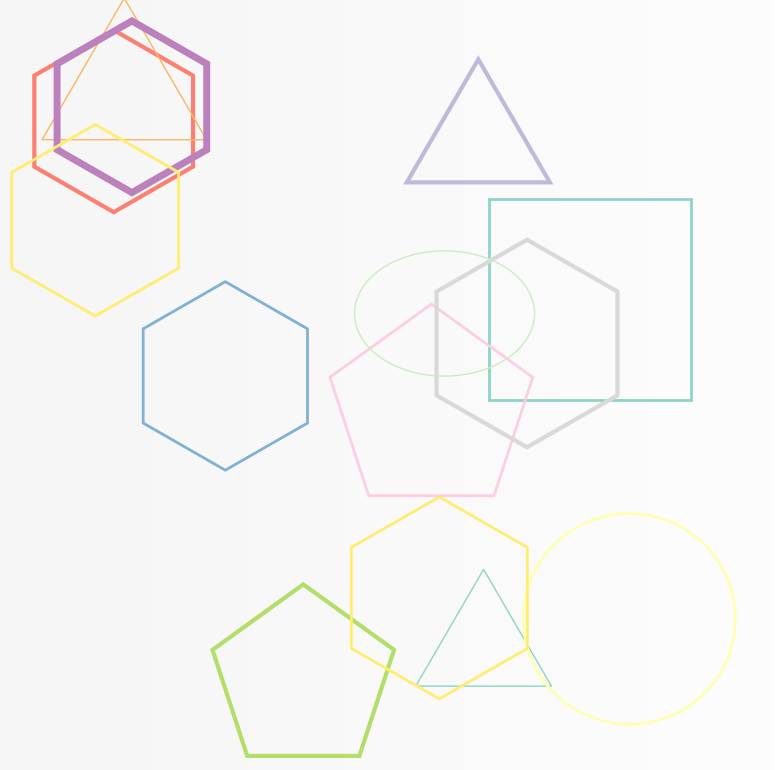[{"shape": "triangle", "thickness": 0.5, "radius": 0.51, "center": [0.624, 0.159]}, {"shape": "square", "thickness": 1, "radius": 0.65, "center": [0.762, 0.611]}, {"shape": "circle", "thickness": 1, "radius": 0.68, "center": [0.812, 0.196]}, {"shape": "triangle", "thickness": 1.5, "radius": 0.53, "center": [0.617, 0.816]}, {"shape": "hexagon", "thickness": 1.5, "radius": 0.59, "center": [0.147, 0.843]}, {"shape": "hexagon", "thickness": 1, "radius": 0.61, "center": [0.291, 0.512]}, {"shape": "triangle", "thickness": 0.5, "radius": 0.61, "center": [0.16, 0.88]}, {"shape": "pentagon", "thickness": 1.5, "radius": 0.62, "center": [0.391, 0.118]}, {"shape": "pentagon", "thickness": 1, "radius": 0.69, "center": [0.557, 0.468]}, {"shape": "hexagon", "thickness": 1.5, "radius": 0.67, "center": [0.68, 0.554]}, {"shape": "hexagon", "thickness": 2.5, "radius": 0.56, "center": [0.17, 0.861]}, {"shape": "oval", "thickness": 0.5, "radius": 0.58, "center": [0.574, 0.593]}, {"shape": "hexagon", "thickness": 1, "radius": 0.66, "center": [0.567, 0.223]}, {"shape": "hexagon", "thickness": 1, "radius": 0.62, "center": [0.123, 0.714]}]